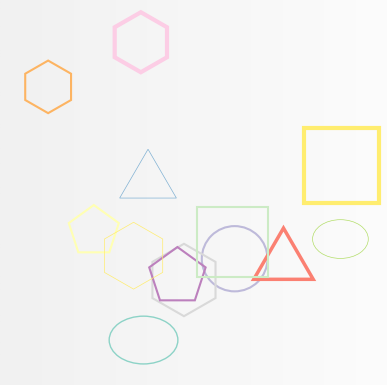[{"shape": "oval", "thickness": 1, "radius": 0.44, "center": [0.37, 0.117]}, {"shape": "pentagon", "thickness": 1.5, "radius": 0.34, "center": [0.242, 0.4]}, {"shape": "circle", "thickness": 1.5, "radius": 0.42, "center": [0.606, 0.328]}, {"shape": "triangle", "thickness": 2.5, "radius": 0.44, "center": [0.732, 0.319]}, {"shape": "triangle", "thickness": 0.5, "radius": 0.42, "center": [0.382, 0.528]}, {"shape": "hexagon", "thickness": 1.5, "radius": 0.34, "center": [0.124, 0.774]}, {"shape": "oval", "thickness": 0.5, "radius": 0.36, "center": [0.879, 0.379]}, {"shape": "hexagon", "thickness": 3, "radius": 0.39, "center": [0.363, 0.89]}, {"shape": "hexagon", "thickness": 1.5, "radius": 0.47, "center": [0.475, 0.273]}, {"shape": "pentagon", "thickness": 1.5, "radius": 0.38, "center": [0.458, 0.282]}, {"shape": "square", "thickness": 1.5, "radius": 0.46, "center": [0.601, 0.371]}, {"shape": "square", "thickness": 3, "radius": 0.49, "center": [0.882, 0.571]}, {"shape": "hexagon", "thickness": 0.5, "radius": 0.43, "center": [0.345, 0.336]}]